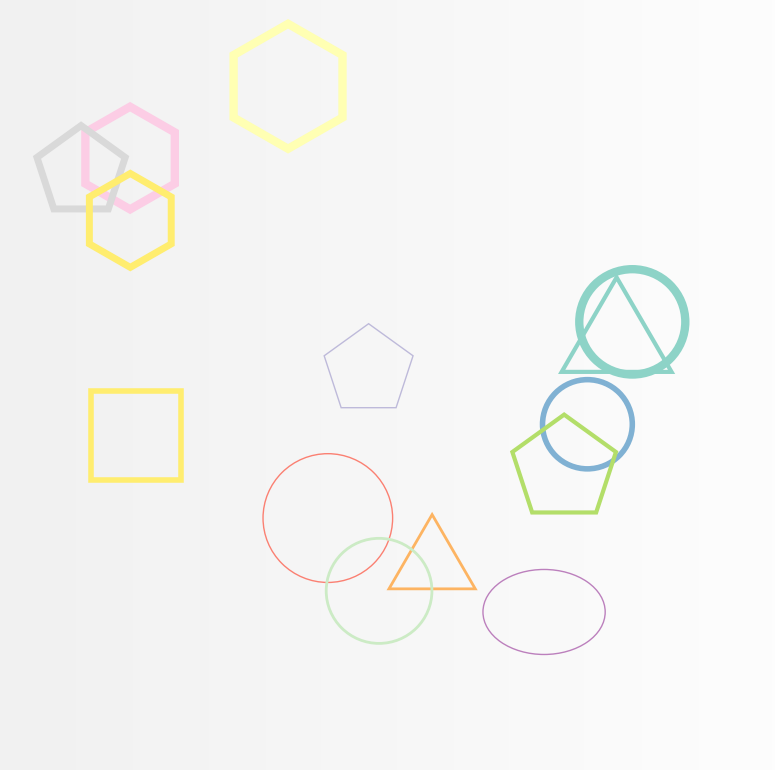[{"shape": "triangle", "thickness": 1.5, "radius": 0.41, "center": [0.796, 0.558]}, {"shape": "circle", "thickness": 3, "radius": 0.34, "center": [0.816, 0.582]}, {"shape": "hexagon", "thickness": 3, "radius": 0.41, "center": [0.372, 0.888]}, {"shape": "pentagon", "thickness": 0.5, "radius": 0.3, "center": [0.476, 0.519]}, {"shape": "circle", "thickness": 0.5, "radius": 0.42, "center": [0.423, 0.327]}, {"shape": "circle", "thickness": 2, "radius": 0.29, "center": [0.758, 0.449]}, {"shape": "triangle", "thickness": 1, "radius": 0.32, "center": [0.558, 0.267]}, {"shape": "pentagon", "thickness": 1.5, "radius": 0.35, "center": [0.728, 0.391]}, {"shape": "hexagon", "thickness": 3, "radius": 0.33, "center": [0.168, 0.795]}, {"shape": "pentagon", "thickness": 2.5, "radius": 0.3, "center": [0.105, 0.777]}, {"shape": "oval", "thickness": 0.5, "radius": 0.39, "center": [0.702, 0.205]}, {"shape": "circle", "thickness": 1, "radius": 0.34, "center": [0.489, 0.233]}, {"shape": "square", "thickness": 2, "radius": 0.29, "center": [0.176, 0.435]}, {"shape": "hexagon", "thickness": 2.5, "radius": 0.3, "center": [0.168, 0.714]}]